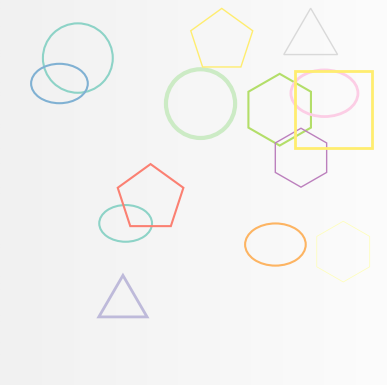[{"shape": "circle", "thickness": 1.5, "radius": 0.45, "center": [0.201, 0.849]}, {"shape": "oval", "thickness": 1.5, "radius": 0.34, "center": [0.324, 0.42]}, {"shape": "hexagon", "thickness": 0.5, "radius": 0.39, "center": [0.886, 0.346]}, {"shape": "triangle", "thickness": 2, "radius": 0.36, "center": [0.317, 0.213]}, {"shape": "pentagon", "thickness": 1.5, "radius": 0.45, "center": [0.389, 0.485]}, {"shape": "oval", "thickness": 1.5, "radius": 0.37, "center": [0.153, 0.783]}, {"shape": "oval", "thickness": 1.5, "radius": 0.39, "center": [0.711, 0.365]}, {"shape": "hexagon", "thickness": 1.5, "radius": 0.47, "center": [0.722, 0.715]}, {"shape": "oval", "thickness": 2, "radius": 0.43, "center": [0.837, 0.758]}, {"shape": "triangle", "thickness": 1, "radius": 0.4, "center": [0.802, 0.898]}, {"shape": "hexagon", "thickness": 1, "radius": 0.38, "center": [0.777, 0.59]}, {"shape": "circle", "thickness": 3, "radius": 0.45, "center": [0.518, 0.731]}, {"shape": "pentagon", "thickness": 1, "radius": 0.42, "center": [0.572, 0.894]}, {"shape": "square", "thickness": 2, "radius": 0.5, "center": [0.861, 0.715]}]